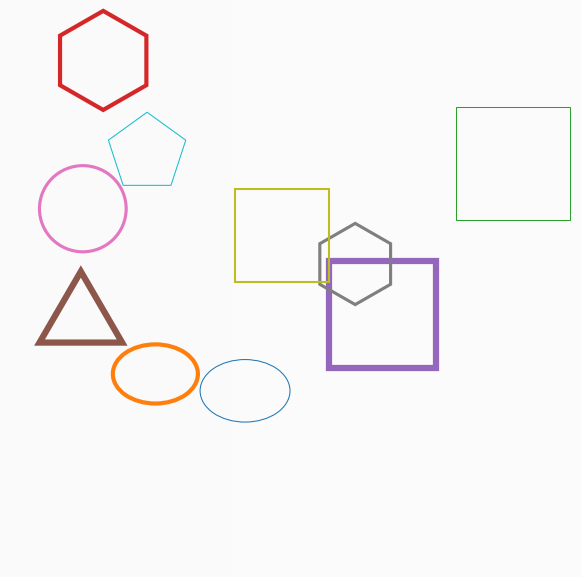[{"shape": "oval", "thickness": 0.5, "radius": 0.39, "center": [0.422, 0.322]}, {"shape": "oval", "thickness": 2, "radius": 0.37, "center": [0.267, 0.352]}, {"shape": "square", "thickness": 0.5, "radius": 0.49, "center": [0.883, 0.716]}, {"shape": "hexagon", "thickness": 2, "radius": 0.43, "center": [0.178, 0.895]}, {"shape": "square", "thickness": 3, "radius": 0.46, "center": [0.658, 0.454]}, {"shape": "triangle", "thickness": 3, "radius": 0.41, "center": [0.139, 0.447]}, {"shape": "circle", "thickness": 1.5, "radius": 0.37, "center": [0.142, 0.638]}, {"shape": "hexagon", "thickness": 1.5, "radius": 0.35, "center": [0.611, 0.542]}, {"shape": "square", "thickness": 1, "radius": 0.4, "center": [0.485, 0.591]}, {"shape": "pentagon", "thickness": 0.5, "radius": 0.35, "center": [0.253, 0.735]}]